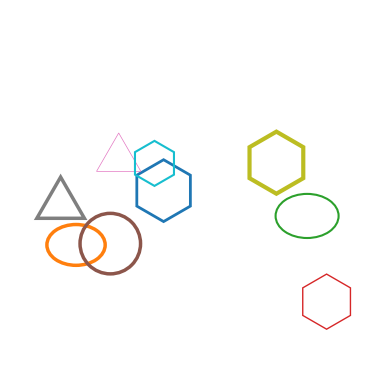[{"shape": "hexagon", "thickness": 2, "radius": 0.4, "center": [0.425, 0.505]}, {"shape": "oval", "thickness": 2.5, "radius": 0.38, "center": [0.197, 0.364]}, {"shape": "oval", "thickness": 1.5, "radius": 0.41, "center": [0.798, 0.439]}, {"shape": "hexagon", "thickness": 1, "radius": 0.36, "center": [0.848, 0.217]}, {"shape": "circle", "thickness": 2.5, "radius": 0.39, "center": [0.286, 0.367]}, {"shape": "triangle", "thickness": 0.5, "radius": 0.33, "center": [0.308, 0.588]}, {"shape": "triangle", "thickness": 2.5, "radius": 0.36, "center": [0.157, 0.469]}, {"shape": "hexagon", "thickness": 3, "radius": 0.4, "center": [0.718, 0.577]}, {"shape": "hexagon", "thickness": 1.5, "radius": 0.29, "center": [0.401, 0.576]}]